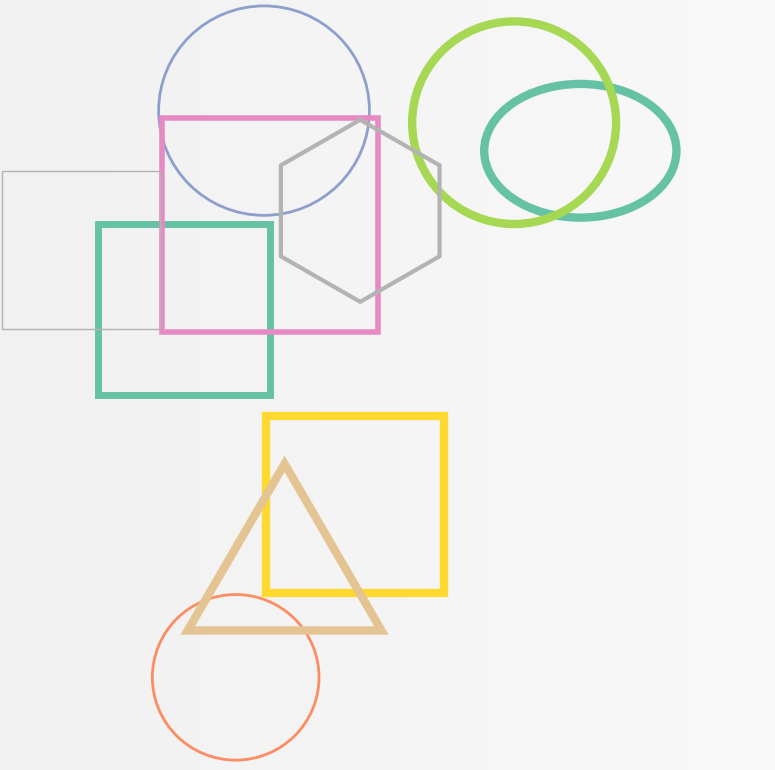[{"shape": "square", "thickness": 2.5, "radius": 0.55, "center": [0.237, 0.598]}, {"shape": "oval", "thickness": 3, "radius": 0.62, "center": [0.749, 0.804]}, {"shape": "circle", "thickness": 1, "radius": 0.54, "center": [0.304, 0.12]}, {"shape": "circle", "thickness": 1, "radius": 0.68, "center": [0.341, 0.856]}, {"shape": "square", "thickness": 2, "radius": 0.7, "center": [0.349, 0.708]}, {"shape": "circle", "thickness": 3, "radius": 0.66, "center": [0.663, 0.841]}, {"shape": "square", "thickness": 3, "radius": 0.57, "center": [0.458, 0.345]}, {"shape": "triangle", "thickness": 3, "radius": 0.72, "center": [0.367, 0.253]}, {"shape": "hexagon", "thickness": 1.5, "radius": 0.59, "center": [0.465, 0.726]}, {"shape": "square", "thickness": 0.5, "radius": 0.51, "center": [0.105, 0.675]}]